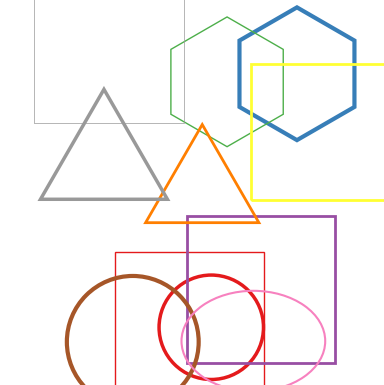[{"shape": "square", "thickness": 1, "radius": 0.97, "center": [0.492, 0.153]}, {"shape": "circle", "thickness": 2.5, "radius": 0.68, "center": [0.549, 0.15]}, {"shape": "hexagon", "thickness": 3, "radius": 0.86, "center": [0.771, 0.808]}, {"shape": "hexagon", "thickness": 1, "radius": 0.84, "center": [0.59, 0.787]}, {"shape": "square", "thickness": 2, "radius": 0.96, "center": [0.677, 0.248]}, {"shape": "triangle", "thickness": 2, "radius": 0.85, "center": [0.525, 0.507]}, {"shape": "square", "thickness": 2, "radius": 0.88, "center": [0.829, 0.656]}, {"shape": "circle", "thickness": 3, "radius": 0.86, "center": [0.345, 0.112]}, {"shape": "oval", "thickness": 1.5, "radius": 0.93, "center": [0.658, 0.114]}, {"shape": "square", "thickness": 0.5, "radius": 0.97, "center": [0.283, 0.874]}, {"shape": "triangle", "thickness": 2.5, "radius": 0.95, "center": [0.27, 0.578]}]